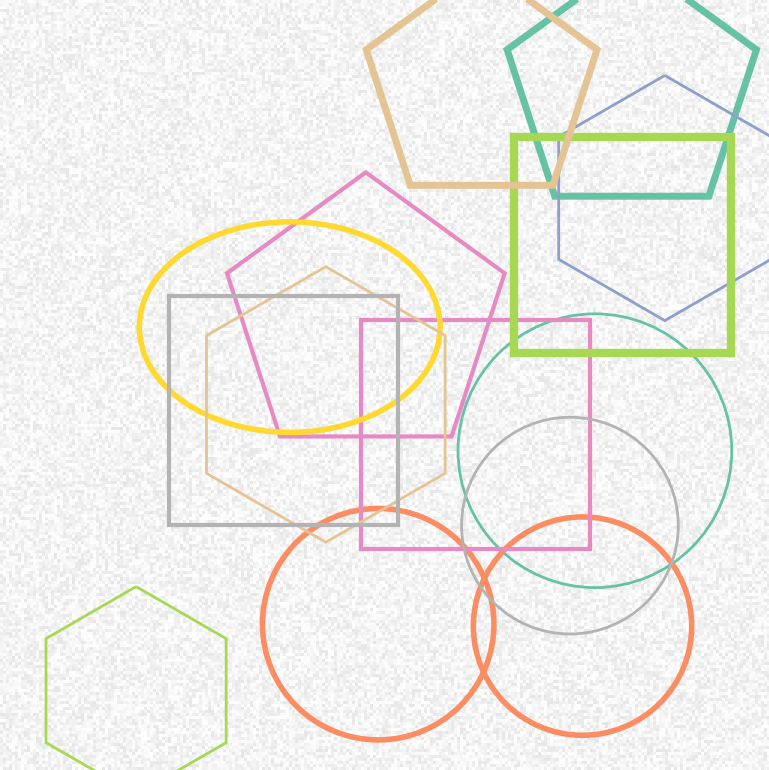[{"shape": "circle", "thickness": 1, "radius": 0.89, "center": [0.773, 0.415]}, {"shape": "pentagon", "thickness": 2.5, "radius": 0.85, "center": [0.821, 0.883]}, {"shape": "circle", "thickness": 2, "radius": 0.71, "center": [0.757, 0.187]}, {"shape": "circle", "thickness": 2, "radius": 0.75, "center": [0.491, 0.189]}, {"shape": "hexagon", "thickness": 1, "radius": 0.8, "center": [0.863, 0.743]}, {"shape": "pentagon", "thickness": 1.5, "radius": 0.95, "center": [0.475, 0.587]}, {"shape": "square", "thickness": 1.5, "radius": 0.74, "center": [0.618, 0.435]}, {"shape": "hexagon", "thickness": 1, "radius": 0.68, "center": [0.177, 0.103]}, {"shape": "square", "thickness": 3, "radius": 0.7, "center": [0.809, 0.682]}, {"shape": "oval", "thickness": 2, "radius": 0.98, "center": [0.376, 0.575]}, {"shape": "pentagon", "thickness": 2.5, "radius": 0.79, "center": [0.625, 0.887]}, {"shape": "hexagon", "thickness": 1, "radius": 0.89, "center": [0.423, 0.475]}, {"shape": "circle", "thickness": 1, "radius": 0.7, "center": [0.74, 0.317]}, {"shape": "square", "thickness": 1.5, "radius": 0.74, "center": [0.368, 0.467]}]